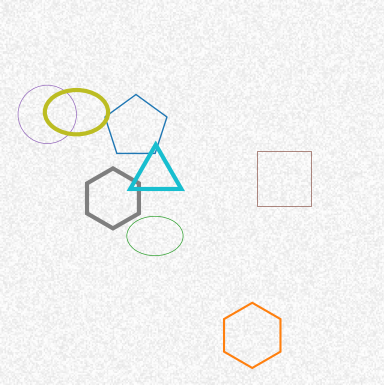[{"shape": "pentagon", "thickness": 1, "radius": 0.42, "center": [0.353, 0.67]}, {"shape": "hexagon", "thickness": 1.5, "radius": 0.42, "center": [0.655, 0.129]}, {"shape": "oval", "thickness": 0.5, "radius": 0.37, "center": [0.402, 0.387]}, {"shape": "circle", "thickness": 0.5, "radius": 0.38, "center": [0.123, 0.703]}, {"shape": "square", "thickness": 0.5, "radius": 0.35, "center": [0.738, 0.536]}, {"shape": "hexagon", "thickness": 3, "radius": 0.39, "center": [0.293, 0.485]}, {"shape": "oval", "thickness": 3, "radius": 0.41, "center": [0.199, 0.709]}, {"shape": "triangle", "thickness": 3, "radius": 0.38, "center": [0.405, 0.548]}]